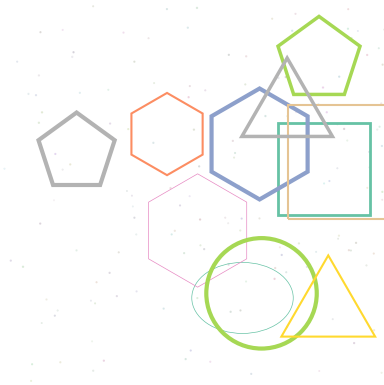[{"shape": "oval", "thickness": 0.5, "radius": 0.66, "center": [0.63, 0.226]}, {"shape": "square", "thickness": 2, "radius": 0.6, "center": [0.841, 0.561]}, {"shape": "hexagon", "thickness": 1.5, "radius": 0.53, "center": [0.434, 0.652]}, {"shape": "hexagon", "thickness": 3, "radius": 0.72, "center": [0.674, 0.626]}, {"shape": "hexagon", "thickness": 0.5, "radius": 0.74, "center": [0.513, 0.401]}, {"shape": "pentagon", "thickness": 2.5, "radius": 0.56, "center": [0.829, 0.845]}, {"shape": "circle", "thickness": 3, "radius": 0.72, "center": [0.679, 0.238]}, {"shape": "triangle", "thickness": 1.5, "radius": 0.7, "center": [0.853, 0.196]}, {"shape": "square", "thickness": 1.5, "radius": 0.74, "center": [0.896, 0.579]}, {"shape": "pentagon", "thickness": 3, "radius": 0.52, "center": [0.199, 0.604]}, {"shape": "triangle", "thickness": 2.5, "radius": 0.68, "center": [0.746, 0.713]}]